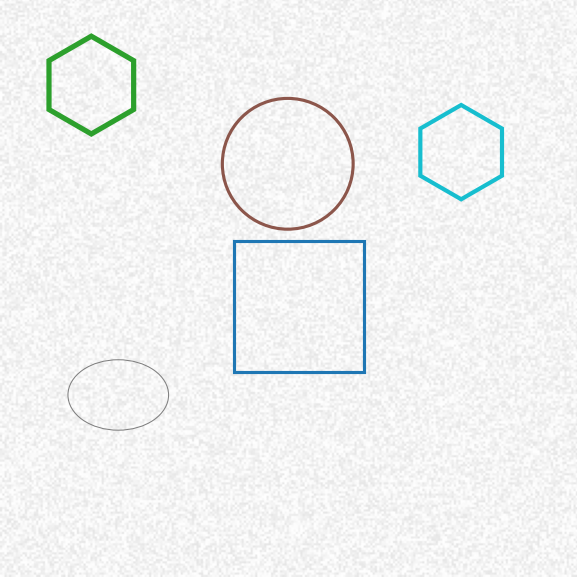[{"shape": "square", "thickness": 1.5, "radius": 0.56, "center": [0.518, 0.468]}, {"shape": "hexagon", "thickness": 2.5, "radius": 0.42, "center": [0.158, 0.852]}, {"shape": "circle", "thickness": 1.5, "radius": 0.57, "center": [0.498, 0.716]}, {"shape": "oval", "thickness": 0.5, "radius": 0.44, "center": [0.205, 0.315]}, {"shape": "hexagon", "thickness": 2, "radius": 0.41, "center": [0.799, 0.736]}]